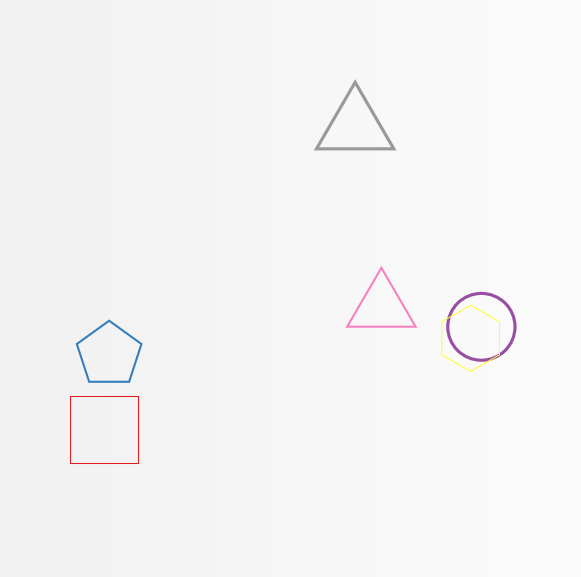[{"shape": "square", "thickness": 0.5, "radius": 0.29, "center": [0.179, 0.255]}, {"shape": "pentagon", "thickness": 1, "radius": 0.29, "center": [0.188, 0.385]}, {"shape": "circle", "thickness": 1.5, "radius": 0.29, "center": [0.828, 0.433]}, {"shape": "hexagon", "thickness": 0.5, "radius": 0.29, "center": [0.81, 0.413]}, {"shape": "triangle", "thickness": 1, "radius": 0.34, "center": [0.656, 0.467]}, {"shape": "triangle", "thickness": 1.5, "radius": 0.38, "center": [0.611, 0.78]}]